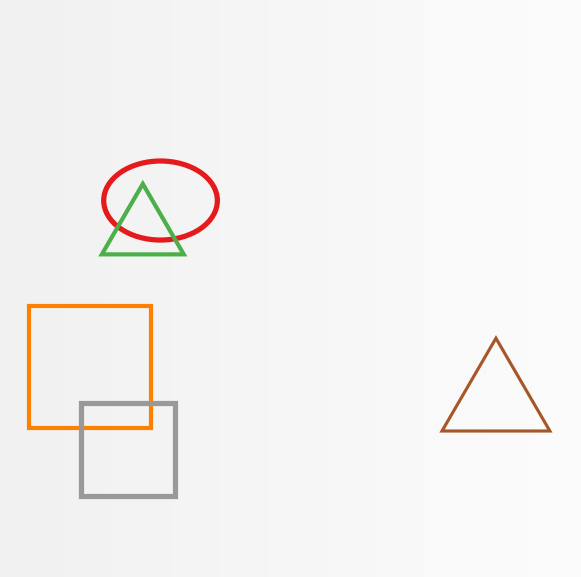[{"shape": "oval", "thickness": 2.5, "radius": 0.49, "center": [0.276, 0.652]}, {"shape": "triangle", "thickness": 2, "radius": 0.41, "center": [0.246, 0.599]}, {"shape": "square", "thickness": 2, "radius": 0.53, "center": [0.155, 0.364]}, {"shape": "triangle", "thickness": 1.5, "radius": 0.54, "center": [0.853, 0.306]}, {"shape": "square", "thickness": 2.5, "radius": 0.4, "center": [0.22, 0.221]}]